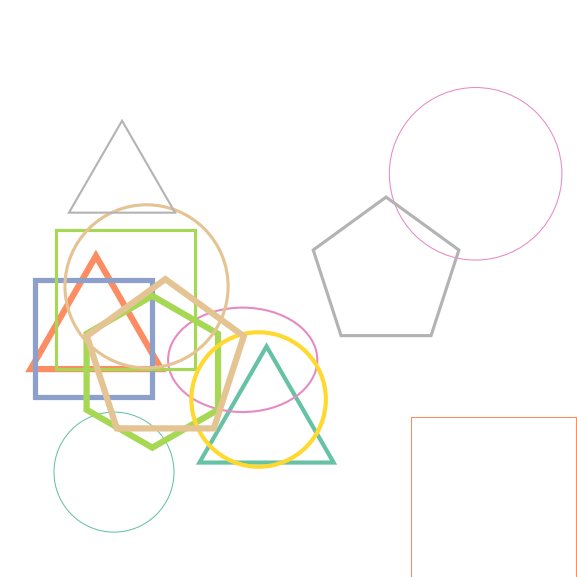[{"shape": "triangle", "thickness": 2, "radius": 0.67, "center": [0.462, 0.265]}, {"shape": "circle", "thickness": 0.5, "radius": 0.52, "center": [0.197, 0.182]}, {"shape": "square", "thickness": 0.5, "radius": 0.71, "center": [0.855, 0.135]}, {"shape": "triangle", "thickness": 3, "radius": 0.65, "center": [0.166, 0.425]}, {"shape": "square", "thickness": 2.5, "radius": 0.51, "center": [0.161, 0.413]}, {"shape": "oval", "thickness": 1, "radius": 0.65, "center": [0.42, 0.376]}, {"shape": "circle", "thickness": 0.5, "radius": 0.75, "center": [0.824, 0.698]}, {"shape": "square", "thickness": 1.5, "radius": 0.6, "center": [0.218, 0.48]}, {"shape": "hexagon", "thickness": 3, "radius": 0.66, "center": [0.264, 0.355]}, {"shape": "circle", "thickness": 2, "radius": 0.58, "center": [0.448, 0.307]}, {"shape": "pentagon", "thickness": 3, "radius": 0.71, "center": [0.286, 0.373]}, {"shape": "circle", "thickness": 1.5, "radius": 0.71, "center": [0.254, 0.503]}, {"shape": "pentagon", "thickness": 1.5, "radius": 0.66, "center": [0.668, 0.525]}, {"shape": "triangle", "thickness": 1, "radius": 0.53, "center": [0.211, 0.684]}]